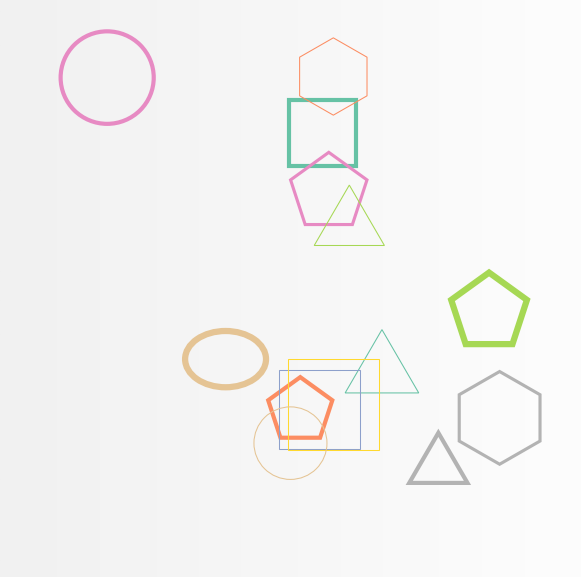[{"shape": "triangle", "thickness": 0.5, "radius": 0.37, "center": [0.657, 0.355]}, {"shape": "square", "thickness": 2, "radius": 0.29, "center": [0.555, 0.769]}, {"shape": "hexagon", "thickness": 0.5, "radius": 0.33, "center": [0.573, 0.867]}, {"shape": "pentagon", "thickness": 2, "radius": 0.29, "center": [0.517, 0.288]}, {"shape": "square", "thickness": 0.5, "radius": 0.35, "center": [0.55, 0.29]}, {"shape": "circle", "thickness": 2, "radius": 0.4, "center": [0.184, 0.865]}, {"shape": "pentagon", "thickness": 1.5, "radius": 0.35, "center": [0.566, 0.666]}, {"shape": "triangle", "thickness": 0.5, "radius": 0.35, "center": [0.601, 0.609]}, {"shape": "pentagon", "thickness": 3, "radius": 0.34, "center": [0.841, 0.459]}, {"shape": "square", "thickness": 0.5, "radius": 0.39, "center": [0.574, 0.298]}, {"shape": "circle", "thickness": 0.5, "radius": 0.31, "center": [0.5, 0.232]}, {"shape": "oval", "thickness": 3, "radius": 0.35, "center": [0.388, 0.377]}, {"shape": "triangle", "thickness": 2, "radius": 0.29, "center": [0.754, 0.192]}, {"shape": "hexagon", "thickness": 1.5, "radius": 0.4, "center": [0.86, 0.276]}]